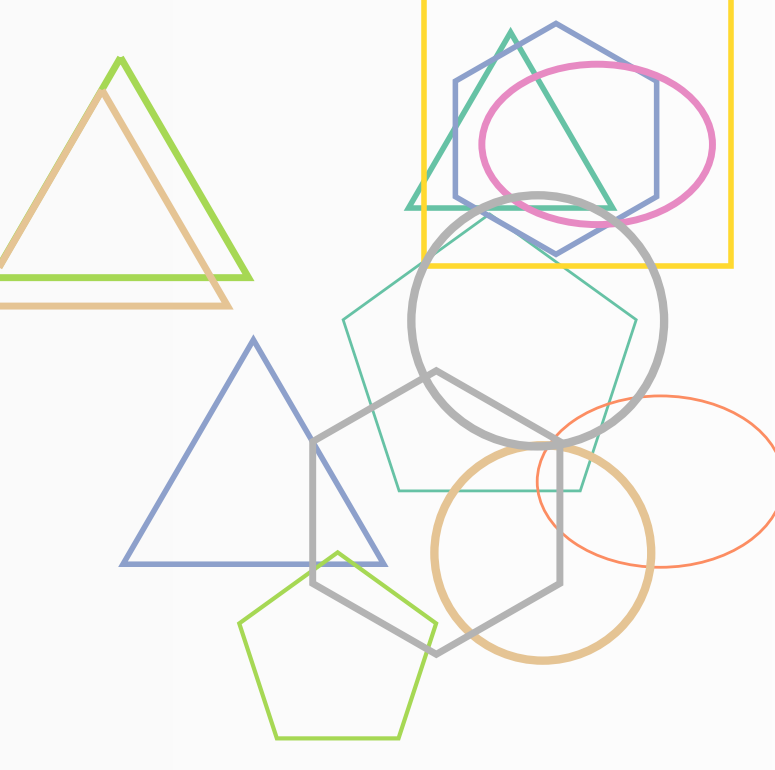[{"shape": "pentagon", "thickness": 1, "radius": 0.99, "center": [0.632, 0.523]}, {"shape": "triangle", "thickness": 2, "radius": 0.76, "center": [0.659, 0.806]}, {"shape": "oval", "thickness": 1, "radius": 0.79, "center": [0.852, 0.375]}, {"shape": "triangle", "thickness": 2, "radius": 0.97, "center": [0.327, 0.364]}, {"shape": "hexagon", "thickness": 2, "radius": 0.75, "center": [0.717, 0.82]}, {"shape": "oval", "thickness": 2.5, "radius": 0.74, "center": [0.771, 0.812]}, {"shape": "triangle", "thickness": 2.5, "radius": 0.95, "center": [0.156, 0.735]}, {"shape": "pentagon", "thickness": 1.5, "radius": 0.67, "center": [0.436, 0.149]}, {"shape": "square", "thickness": 2, "radius": 0.99, "center": [0.745, 0.852]}, {"shape": "triangle", "thickness": 2.5, "radius": 0.94, "center": [0.132, 0.696]}, {"shape": "circle", "thickness": 3, "radius": 0.7, "center": [0.7, 0.282]}, {"shape": "circle", "thickness": 3, "radius": 0.82, "center": [0.694, 0.583]}, {"shape": "hexagon", "thickness": 2.5, "radius": 0.92, "center": [0.563, 0.334]}]